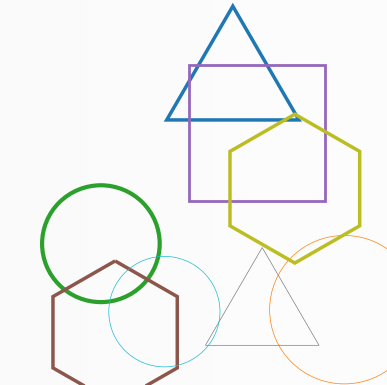[{"shape": "triangle", "thickness": 2.5, "radius": 0.98, "center": [0.601, 0.787]}, {"shape": "circle", "thickness": 0.5, "radius": 0.96, "center": [0.889, 0.196]}, {"shape": "circle", "thickness": 3, "radius": 0.76, "center": [0.26, 0.367]}, {"shape": "square", "thickness": 2, "radius": 0.88, "center": [0.663, 0.655]}, {"shape": "hexagon", "thickness": 2.5, "radius": 0.93, "center": [0.297, 0.137]}, {"shape": "triangle", "thickness": 0.5, "radius": 0.85, "center": [0.677, 0.188]}, {"shape": "hexagon", "thickness": 2.5, "radius": 0.97, "center": [0.761, 0.51]}, {"shape": "circle", "thickness": 0.5, "radius": 0.72, "center": [0.424, 0.191]}]